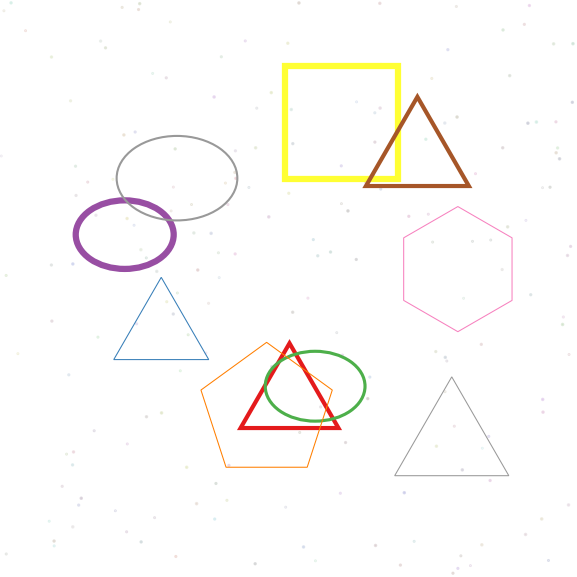[{"shape": "triangle", "thickness": 2, "radius": 0.49, "center": [0.501, 0.307]}, {"shape": "triangle", "thickness": 0.5, "radius": 0.47, "center": [0.279, 0.424]}, {"shape": "oval", "thickness": 1.5, "radius": 0.43, "center": [0.546, 0.33]}, {"shape": "oval", "thickness": 3, "radius": 0.42, "center": [0.216, 0.593]}, {"shape": "pentagon", "thickness": 0.5, "radius": 0.6, "center": [0.462, 0.287]}, {"shape": "square", "thickness": 3, "radius": 0.49, "center": [0.591, 0.786]}, {"shape": "triangle", "thickness": 2, "radius": 0.51, "center": [0.723, 0.728]}, {"shape": "hexagon", "thickness": 0.5, "radius": 0.54, "center": [0.793, 0.533]}, {"shape": "triangle", "thickness": 0.5, "radius": 0.57, "center": [0.782, 0.232]}, {"shape": "oval", "thickness": 1, "radius": 0.52, "center": [0.306, 0.691]}]